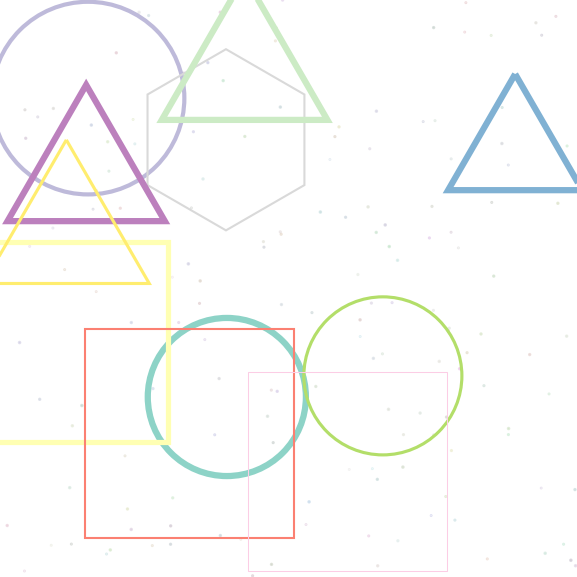[{"shape": "circle", "thickness": 3, "radius": 0.68, "center": [0.393, 0.312]}, {"shape": "square", "thickness": 2.5, "radius": 0.87, "center": [0.117, 0.407]}, {"shape": "circle", "thickness": 2, "radius": 0.83, "center": [0.152, 0.829]}, {"shape": "square", "thickness": 1, "radius": 0.91, "center": [0.328, 0.248]}, {"shape": "triangle", "thickness": 3, "radius": 0.67, "center": [0.892, 0.737]}, {"shape": "circle", "thickness": 1.5, "radius": 0.68, "center": [0.663, 0.348]}, {"shape": "square", "thickness": 0.5, "radius": 0.86, "center": [0.602, 0.183]}, {"shape": "hexagon", "thickness": 1, "radius": 0.78, "center": [0.391, 0.757]}, {"shape": "triangle", "thickness": 3, "radius": 0.79, "center": [0.149, 0.695]}, {"shape": "triangle", "thickness": 3, "radius": 0.83, "center": [0.424, 0.874]}, {"shape": "triangle", "thickness": 1.5, "radius": 0.83, "center": [0.115, 0.591]}]